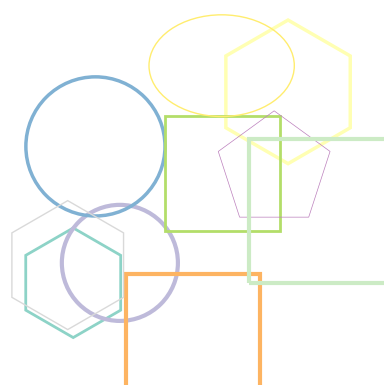[{"shape": "hexagon", "thickness": 2, "radius": 0.71, "center": [0.19, 0.266]}, {"shape": "hexagon", "thickness": 2.5, "radius": 0.93, "center": [0.748, 0.761]}, {"shape": "circle", "thickness": 3, "radius": 0.75, "center": [0.311, 0.317]}, {"shape": "circle", "thickness": 2.5, "radius": 0.9, "center": [0.248, 0.62]}, {"shape": "square", "thickness": 3, "radius": 0.87, "center": [0.501, 0.114]}, {"shape": "square", "thickness": 2, "radius": 0.75, "center": [0.578, 0.55]}, {"shape": "hexagon", "thickness": 1, "radius": 0.84, "center": [0.176, 0.311]}, {"shape": "pentagon", "thickness": 0.5, "radius": 0.76, "center": [0.712, 0.559]}, {"shape": "square", "thickness": 3, "radius": 0.94, "center": [0.834, 0.452]}, {"shape": "oval", "thickness": 1, "radius": 0.94, "center": [0.576, 0.829]}]